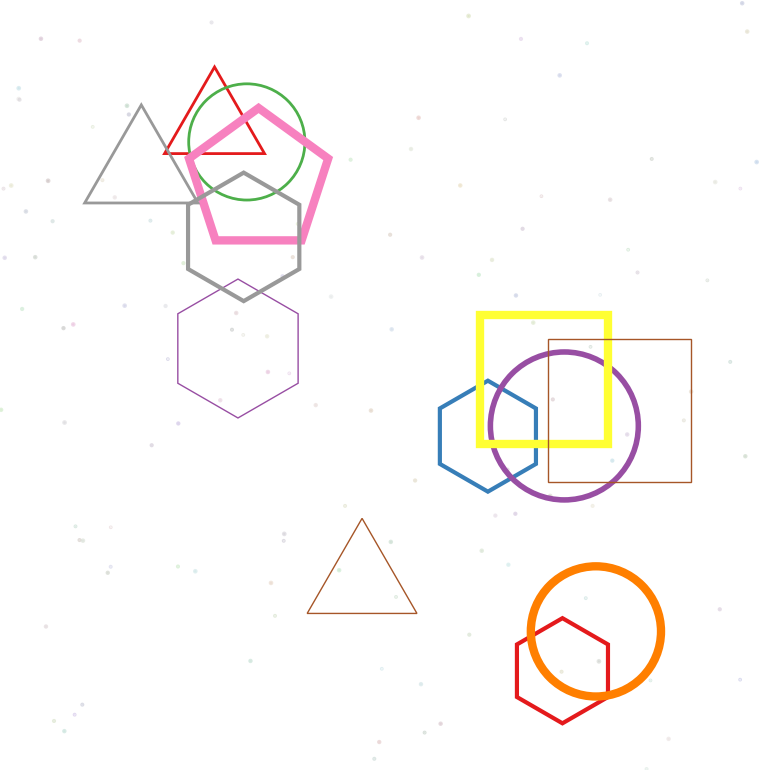[{"shape": "hexagon", "thickness": 1.5, "radius": 0.34, "center": [0.73, 0.129]}, {"shape": "triangle", "thickness": 1, "radius": 0.37, "center": [0.279, 0.838]}, {"shape": "hexagon", "thickness": 1.5, "radius": 0.36, "center": [0.634, 0.434]}, {"shape": "circle", "thickness": 1, "radius": 0.38, "center": [0.321, 0.816]}, {"shape": "circle", "thickness": 2, "radius": 0.48, "center": [0.733, 0.447]}, {"shape": "hexagon", "thickness": 0.5, "radius": 0.45, "center": [0.309, 0.547]}, {"shape": "circle", "thickness": 3, "radius": 0.42, "center": [0.774, 0.18]}, {"shape": "square", "thickness": 3, "radius": 0.42, "center": [0.707, 0.507]}, {"shape": "square", "thickness": 0.5, "radius": 0.46, "center": [0.805, 0.467]}, {"shape": "triangle", "thickness": 0.5, "radius": 0.41, "center": [0.47, 0.244]}, {"shape": "pentagon", "thickness": 3, "radius": 0.48, "center": [0.336, 0.765]}, {"shape": "triangle", "thickness": 1, "radius": 0.42, "center": [0.184, 0.779]}, {"shape": "hexagon", "thickness": 1.5, "radius": 0.42, "center": [0.316, 0.692]}]